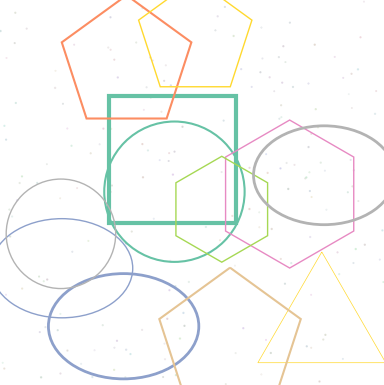[{"shape": "circle", "thickness": 1.5, "radius": 0.91, "center": [0.453, 0.502]}, {"shape": "square", "thickness": 3, "radius": 0.82, "center": [0.448, 0.586]}, {"shape": "pentagon", "thickness": 1.5, "radius": 0.88, "center": [0.329, 0.835]}, {"shape": "oval", "thickness": 2, "radius": 0.98, "center": [0.321, 0.153]}, {"shape": "oval", "thickness": 1, "radius": 0.92, "center": [0.161, 0.303]}, {"shape": "hexagon", "thickness": 1, "radius": 0.96, "center": [0.752, 0.496]}, {"shape": "hexagon", "thickness": 1, "radius": 0.69, "center": [0.576, 0.457]}, {"shape": "triangle", "thickness": 0.5, "radius": 0.96, "center": [0.836, 0.154]}, {"shape": "pentagon", "thickness": 1, "radius": 0.77, "center": [0.507, 0.9]}, {"shape": "pentagon", "thickness": 1.5, "radius": 0.97, "center": [0.598, 0.112]}, {"shape": "oval", "thickness": 2, "radius": 0.92, "center": [0.842, 0.545]}, {"shape": "circle", "thickness": 1, "radius": 0.71, "center": [0.158, 0.393]}]